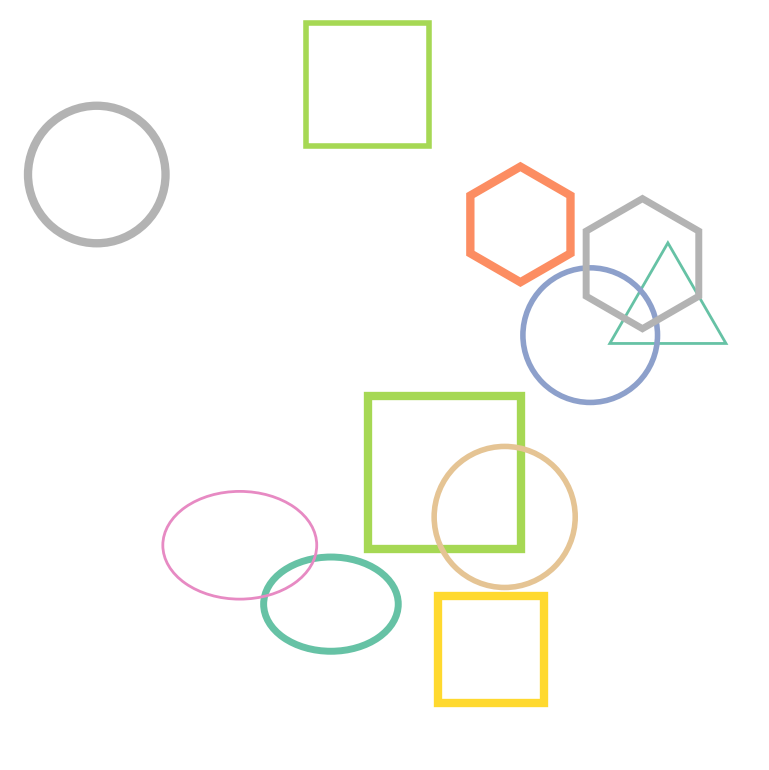[{"shape": "oval", "thickness": 2.5, "radius": 0.44, "center": [0.43, 0.215]}, {"shape": "triangle", "thickness": 1, "radius": 0.44, "center": [0.867, 0.597]}, {"shape": "hexagon", "thickness": 3, "radius": 0.38, "center": [0.676, 0.709]}, {"shape": "circle", "thickness": 2, "radius": 0.44, "center": [0.767, 0.565]}, {"shape": "oval", "thickness": 1, "radius": 0.5, "center": [0.311, 0.292]}, {"shape": "square", "thickness": 2, "radius": 0.4, "center": [0.477, 0.89]}, {"shape": "square", "thickness": 3, "radius": 0.49, "center": [0.577, 0.386]}, {"shape": "square", "thickness": 3, "radius": 0.35, "center": [0.638, 0.157]}, {"shape": "circle", "thickness": 2, "radius": 0.46, "center": [0.655, 0.329]}, {"shape": "hexagon", "thickness": 2.5, "radius": 0.42, "center": [0.834, 0.658]}, {"shape": "circle", "thickness": 3, "radius": 0.45, "center": [0.126, 0.773]}]